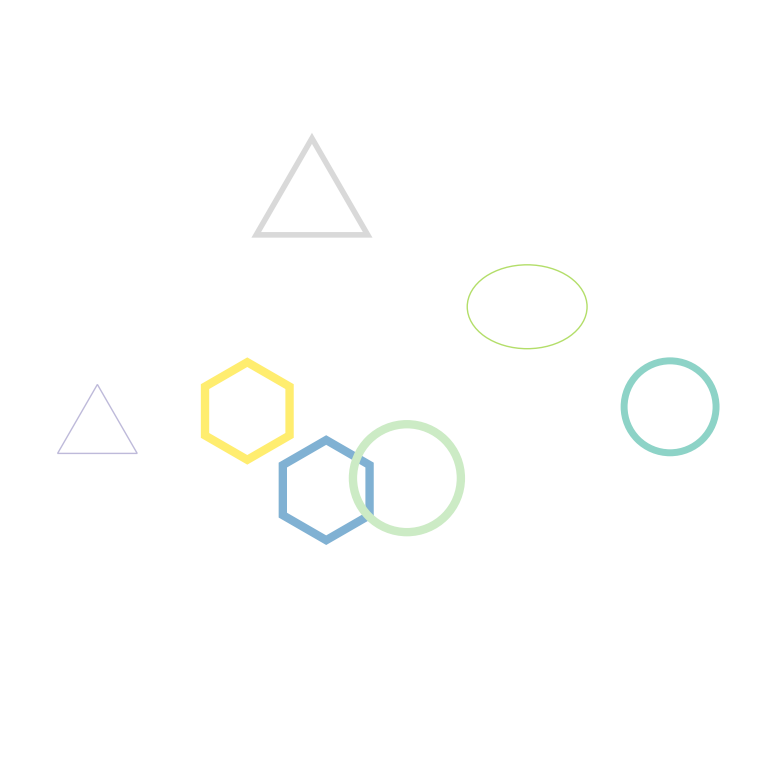[{"shape": "circle", "thickness": 2.5, "radius": 0.3, "center": [0.87, 0.472]}, {"shape": "triangle", "thickness": 0.5, "radius": 0.3, "center": [0.126, 0.441]}, {"shape": "hexagon", "thickness": 3, "radius": 0.33, "center": [0.424, 0.363]}, {"shape": "oval", "thickness": 0.5, "radius": 0.39, "center": [0.685, 0.602]}, {"shape": "triangle", "thickness": 2, "radius": 0.42, "center": [0.405, 0.737]}, {"shape": "circle", "thickness": 3, "radius": 0.35, "center": [0.528, 0.379]}, {"shape": "hexagon", "thickness": 3, "radius": 0.32, "center": [0.321, 0.466]}]